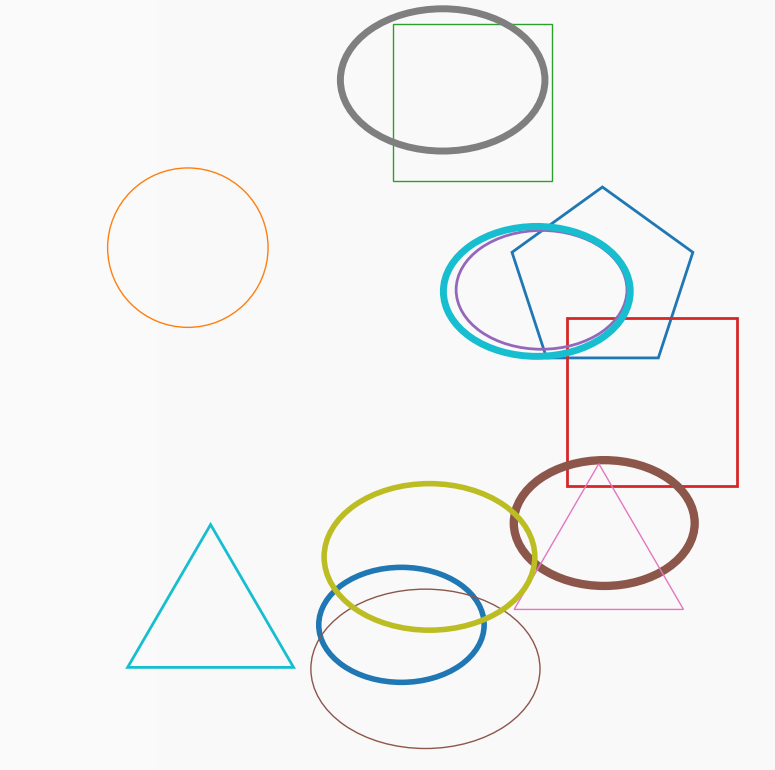[{"shape": "pentagon", "thickness": 1, "radius": 0.61, "center": [0.777, 0.634]}, {"shape": "oval", "thickness": 2, "radius": 0.53, "center": [0.518, 0.189]}, {"shape": "circle", "thickness": 0.5, "radius": 0.52, "center": [0.242, 0.678]}, {"shape": "square", "thickness": 0.5, "radius": 0.51, "center": [0.61, 0.866]}, {"shape": "square", "thickness": 1, "radius": 0.55, "center": [0.841, 0.478]}, {"shape": "oval", "thickness": 1, "radius": 0.55, "center": [0.699, 0.624]}, {"shape": "oval", "thickness": 3, "radius": 0.58, "center": [0.78, 0.321]}, {"shape": "oval", "thickness": 0.5, "radius": 0.74, "center": [0.549, 0.131]}, {"shape": "triangle", "thickness": 0.5, "radius": 0.63, "center": [0.773, 0.272]}, {"shape": "oval", "thickness": 2.5, "radius": 0.66, "center": [0.571, 0.896]}, {"shape": "oval", "thickness": 2, "radius": 0.68, "center": [0.554, 0.277]}, {"shape": "oval", "thickness": 2.5, "radius": 0.6, "center": [0.693, 0.622]}, {"shape": "triangle", "thickness": 1, "radius": 0.62, "center": [0.272, 0.195]}]